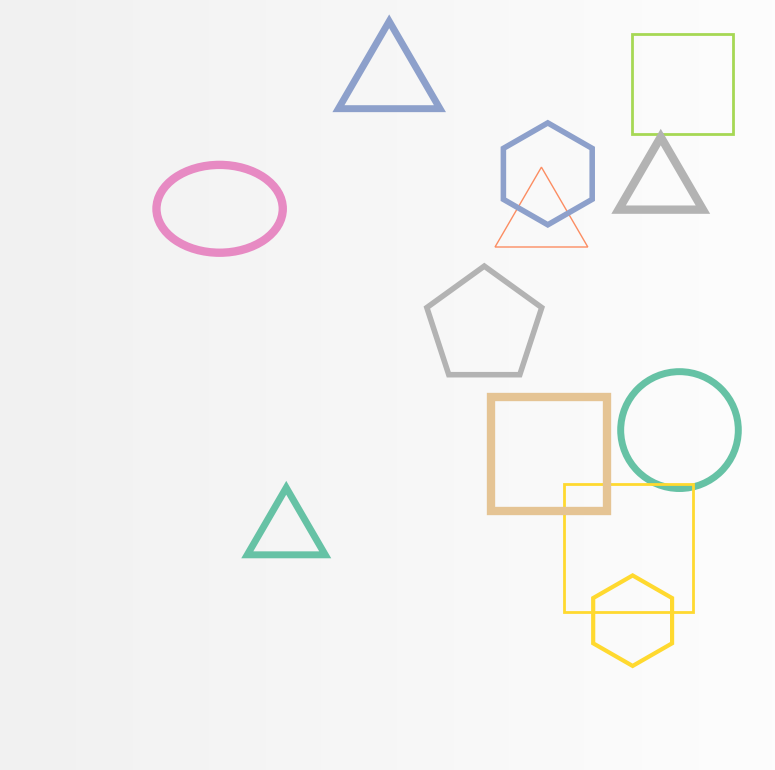[{"shape": "circle", "thickness": 2.5, "radius": 0.38, "center": [0.877, 0.441]}, {"shape": "triangle", "thickness": 2.5, "radius": 0.29, "center": [0.369, 0.308]}, {"shape": "triangle", "thickness": 0.5, "radius": 0.35, "center": [0.699, 0.714]}, {"shape": "triangle", "thickness": 2.5, "radius": 0.38, "center": [0.502, 0.897]}, {"shape": "hexagon", "thickness": 2, "radius": 0.33, "center": [0.707, 0.774]}, {"shape": "oval", "thickness": 3, "radius": 0.41, "center": [0.283, 0.729]}, {"shape": "square", "thickness": 1, "radius": 0.33, "center": [0.881, 0.891]}, {"shape": "hexagon", "thickness": 1.5, "radius": 0.29, "center": [0.816, 0.194]}, {"shape": "square", "thickness": 1, "radius": 0.41, "center": [0.811, 0.288]}, {"shape": "square", "thickness": 3, "radius": 0.37, "center": [0.708, 0.41]}, {"shape": "triangle", "thickness": 3, "radius": 0.31, "center": [0.853, 0.759]}, {"shape": "pentagon", "thickness": 2, "radius": 0.39, "center": [0.625, 0.576]}]